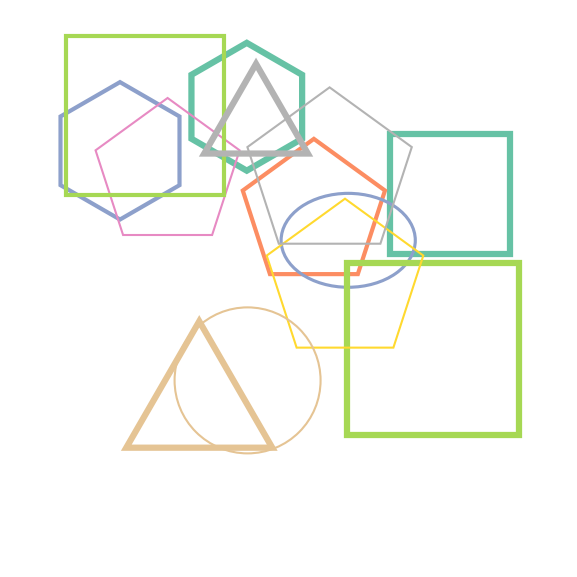[{"shape": "hexagon", "thickness": 3, "radius": 0.55, "center": [0.427, 0.814]}, {"shape": "square", "thickness": 3, "radius": 0.52, "center": [0.779, 0.664]}, {"shape": "pentagon", "thickness": 2, "radius": 0.65, "center": [0.544, 0.629]}, {"shape": "hexagon", "thickness": 2, "radius": 0.59, "center": [0.208, 0.738]}, {"shape": "oval", "thickness": 1.5, "radius": 0.58, "center": [0.603, 0.583]}, {"shape": "pentagon", "thickness": 1, "radius": 0.66, "center": [0.29, 0.698]}, {"shape": "square", "thickness": 2, "radius": 0.69, "center": [0.251, 0.799]}, {"shape": "square", "thickness": 3, "radius": 0.75, "center": [0.75, 0.394]}, {"shape": "pentagon", "thickness": 1, "radius": 0.71, "center": [0.597, 0.513]}, {"shape": "triangle", "thickness": 3, "radius": 0.73, "center": [0.345, 0.297]}, {"shape": "circle", "thickness": 1, "radius": 0.63, "center": [0.429, 0.34]}, {"shape": "pentagon", "thickness": 1, "radius": 0.75, "center": [0.571, 0.698]}, {"shape": "triangle", "thickness": 3, "radius": 0.52, "center": [0.443, 0.785]}]